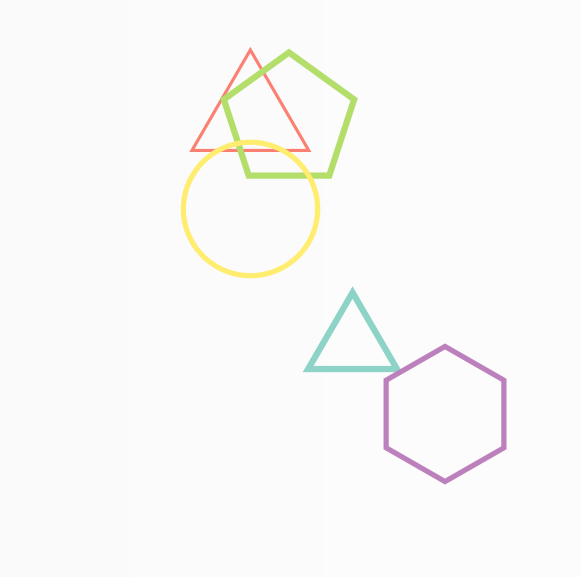[{"shape": "triangle", "thickness": 3, "radius": 0.44, "center": [0.607, 0.404]}, {"shape": "triangle", "thickness": 1.5, "radius": 0.58, "center": [0.431, 0.797]}, {"shape": "pentagon", "thickness": 3, "radius": 0.59, "center": [0.497, 0.79]}, {"shape": "hexagon", "thickness": 2.5, "radius": 0.58, "center": [0.766, 0.282]}, {"shape": "circle", "thickness": 2.5, "radius": 0.58, "center": [0.431, 0.637]}]